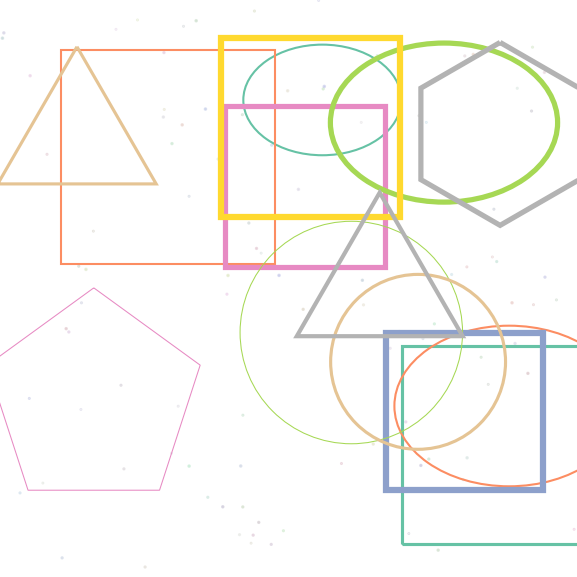[{"shape": "square", "thickness": 1.5, "radius": 0.86, "center": [0.867, 0.228]}, {"shape": "oval", "thickness": 1, "radius": 0.68, "center": [0.558, 0.826]}, {"shape": "oval", "thickness": 1, "radius": 0.99, "center": [0.882, 0.296]}, {"shape": "square", "thickness": 1, "radius": 0.93, "center": [0.291, 0.727]}, {"shape": "square", "thickness": 3, "radius": 0.68, "center": [0.805, 0.287]}, {"shape": "pentagon", "thickness": 0.5, "radius": 0.97, "center": [0.162, 0.307]}, {"shape": "square", "thickness": 2.5, "radius": 0.69, "center": [0.528, 0.676]}, {"shape": "oval", "thickness": 2.5, "radius": 0.98, "center": [0.769, 0.787]}, {"shape": "circle", "thickness": 0.5, "radius": 0.96, "center": [0.608, 0.423]}, {"shape": "square", "thickness": 3, "radius": 0.78, "center": [0.538, 0.778]}, {"shape": "circle", "thickness": 1.5, "radius": 0.76, "center": [0.724, 0.373]}, {"shape": "triangle", "thickness": 1.5, "radius": 0.79, "center": [0.133, 0.76]}, {"shape": "triangle", "thickness": 2, "radius": 0.83, "center": [0.658, 0.5]}, {"shape": "hexagon", "thickness": 2.5, "radius": 0.79, "center": [0.866, 0.767]}]